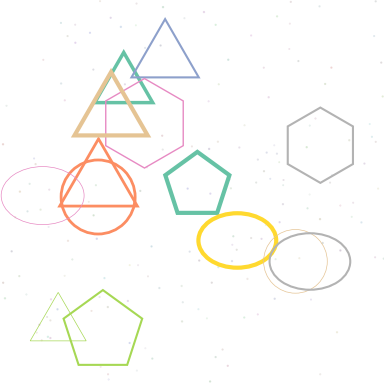[{"shape": "triangle", "thickness": 2.5, "radius": 0.43, "center": [0.321, 0.777]}, {"shape": "pentagon", "thickness": 3, "radius": 0.44, "center": [0.513, 0.518]}, {"shape": "circle", "thickness": 2, "radius": 0.48, "center": [0.255, 0.488]}, {"shape": "triangle", "thickness": 2, "radius": 0.58, "center": [0.256, 0.523]}, {"shape": "triangle", "thickness": 1.5, "radius": 0.5, "center": [0.429, 0.849]}, {"shape": "hexagon", "thickness": 1, "radius": 0.58, "center": [0.375, 0.68]}, {"shape": "oval", "thickness": 0.5, "radius": 0.54, "center": [0.111, 0.492]}, {"shape": "triangle", "thickness": 0.5, "radius": 0.42, "center": [0.151, 0.157]}, {"shape": "pentagon", "thickness": 1.5, "radius": 0.54, "center": [0.267, 0.139]}, {"shape": "oval", "thickness": 3, "radius": 0.51, "center": [0.616, 0.375]}, {"shape": "triangle", "thickness": 3, "radius": 0.55, "center": [0.288, 0.703]}, {"shape": "circle", "thickness": 0.5, "radius": 0.41, "center": [0.767, 0.321]}, {"shape": "oval", "thickness": 1.5, "radius": 0.52, "center": [0.805, 0.321]}, {"shape": "hexagon", "thickness": 1.5, "radius": 0.49, "center": [0.832, 0.623]}]